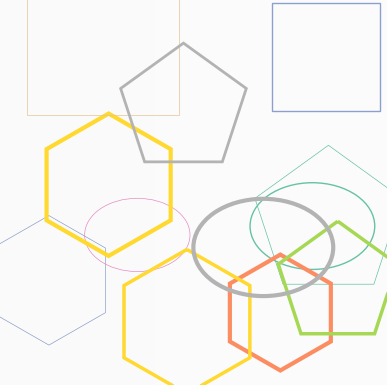[{"shape": "oval", "thickness": 1, "radius": 0.8, "center": [0.806, 0.413]}, {"shape": "pentagon", "thickness": 0.5, "radius": 1.0, "center": [0.848, 0.423]}, {"shape": "hexagon", "thickness": 3, "radius": 0.75, "center": [0.723, 0.188]}, {"shape": "hexagon", "thickness": 0.5, "radius": 0.84, "center": [0.126, 0.272]}, {"shape": "square", "thickness": 1, "radius": 0.7, "center": [0.84, 0.852]}, {"shape": "oval", "thickness": 0.5, "radius": 0.68, "center": [0.354, 0.39]}, {"shape": "pentagon", "thickness": 2.5, "radius": 0.81, "center": [0.872, 0.264]}, {"shape": "hexagon", "thickness": 2.5, "radius": 0.94, "center": [0.482, 0.165]}, {"shape": "hexagon", "thickness": 3, "radius": 0.92, "center": [0.28, 0.52]}, {"shape": "square", "thickness": 0.5, "radius": 0.98, "center": [0.266, 0.898]}, {"shape": "oval", "thickness": 3, "radius": 0.9, "center": [0.68, 0.357]}, {"shape": "pentagon", "thickness": 2, "radius": 0.85, "center": [0.473, 0.718]}]